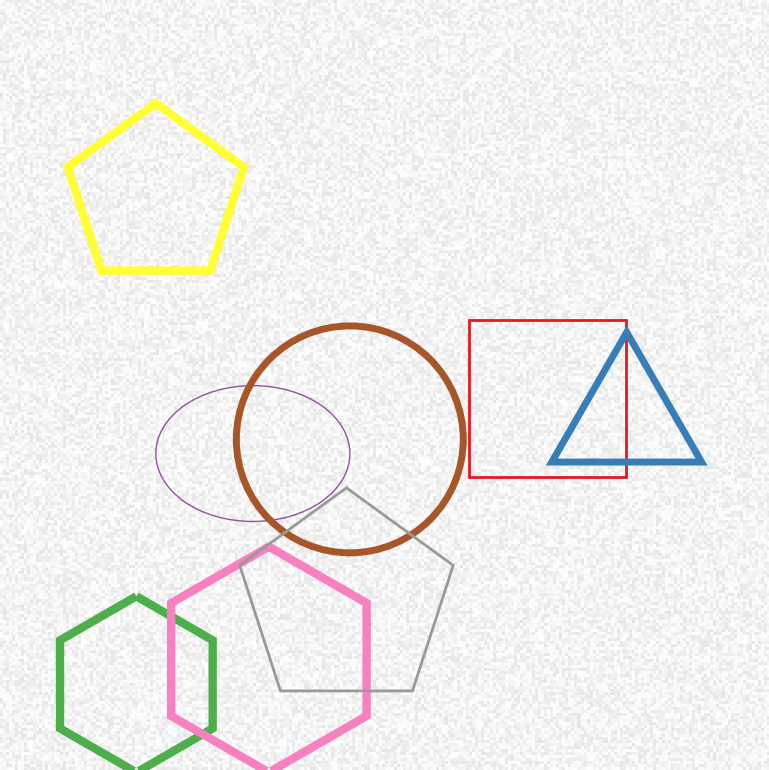[{"shape": "square", "thickness": 1, "radius": 0.51, "center": [0.711, 0.482]}, {"shape": "triangle", "thickness": 2.5, "radius": 0.56, "center": [0.814, 0.456]}, {"shape": "hexagon", "thickness": 3, "radius": 0.57, "center": [0.177, 0.111]}, {"shape": "oval", "thickness": 0.5, "radius": 0.63, "center": [0.328, 0.411]}, {"shape": "pentagon", "thickness": 3, "radius": 0.6, "center": [0.202, 0.746]}, {"shape": "circle", "thickness": 2.5, "radius": 0.74, "center": [0.454, 0.429]}, {"shape": "hexagon", "thickness": 3, "radius": 0.73, "center": [0.349, 0.143]}, {"shape": "pentagon", "thickness": 1, "radius": 0.73, "center": [0.45, 0.221]}]